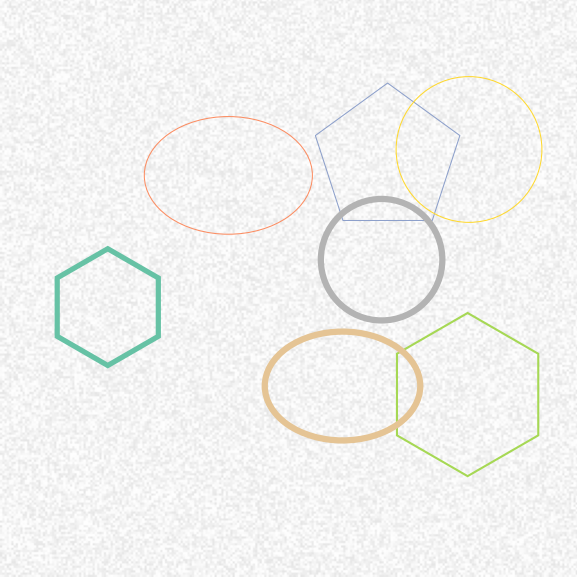[{"shape": "hexagon", "thickness": 2.5, "radius": 0.51, "center": [0.187, 0.467]}, {"shape": "oval", "thickness": 0.5, "radius": 0.73, "center": [0.395, 0.695]}, {"shape": "pentagon", "thickness": 0.5, "radius": 0.66, "center": [0.671, 0.724]}, {"shape": "hexagon", "thickness": 1, "radius": 0.71, "center": [0.81, 0.316]}, {"shape": "circle", "thickness": 0.5, "radius": 0.63, "center": [0.812, 0.74]}, {"shape": "oval", "thickness": 3, "radius": 0.67, "center": [0.593, 0.331]}, {"shape": "circle", "thickness": 3, "radius": 0.53, "center": [0.661, 0.549]}]